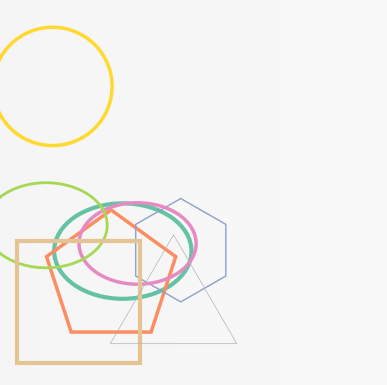[{"shape": "oval", "thickness": 3, "radius": 0.89, "center": [0.317, 0.348]}, {"shape": "pentagon", "thickness": 2.5, "radius": 0.88, "center": [0.287, 0.279]}, {"shape": "hexagon", "thickness": 1, "radius": 0.67, "center": [0.467, 0.35]}, {"shape": "oval", "thickness": 2.5, "radius": 0.76, "center": [0.355, 0.368]}, {"shape": "oval", "thickness": 2, "radius": 0.79, "center": [0.119, 0.415]}, {"shape": "circle", "thickness": 2.5, "radius": 0.77, "center": [0.136, 0.776]}, {"shape": "square", "thickness": 3, "radius": 0.79, "center": [0.202, 0.216]}, {"shape": "triangle", "thickness": 0.5, "radius": 0.94, "center": [0.448, 0.202]}]